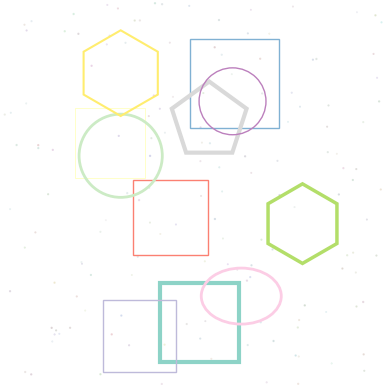[{"shape": "square", "thickness": 3, "radius": 0.51, "center": [0.518, 0.163]}, {"shape": "square", "thickness": 0.5, "radius": 0.46, "center": [0.286, 0.629]}, {"shape": "square", "thickness": 1, "radius": 0.47, "center": [0.363, 0.128]}, {"shape": "square", "thickness": 1, "radius": 0.49, "center": [0.443, 0.434]}, {"shape": "square", "thickness": 1, "radius": 0.58, "center": [0.609, 0.783]}, {"shape": "hexagon", "thickness": 2.5, "radius": 0.52, "center": [0.786, 0.419]}, {"shape": "oval", "thickness": 2, "radius": 0.52, "center": [0.627, 0.231]}, {"shape": "pentagon", "thickness": 3, "radius": 0.51, "center": [0.543, 0.686]}, {"shape": "circle", "thickness": 1, "radius": 0.43, "center": [0.604, 0.737]}, {"shape": "circle", "thickness": 2, "radius": 0.54, "center": [0.313, 0.595]}, {"shape": "hexagon", "thickness": 1.5, "radius": 0.56, "center": [0.314, 0.81]}]